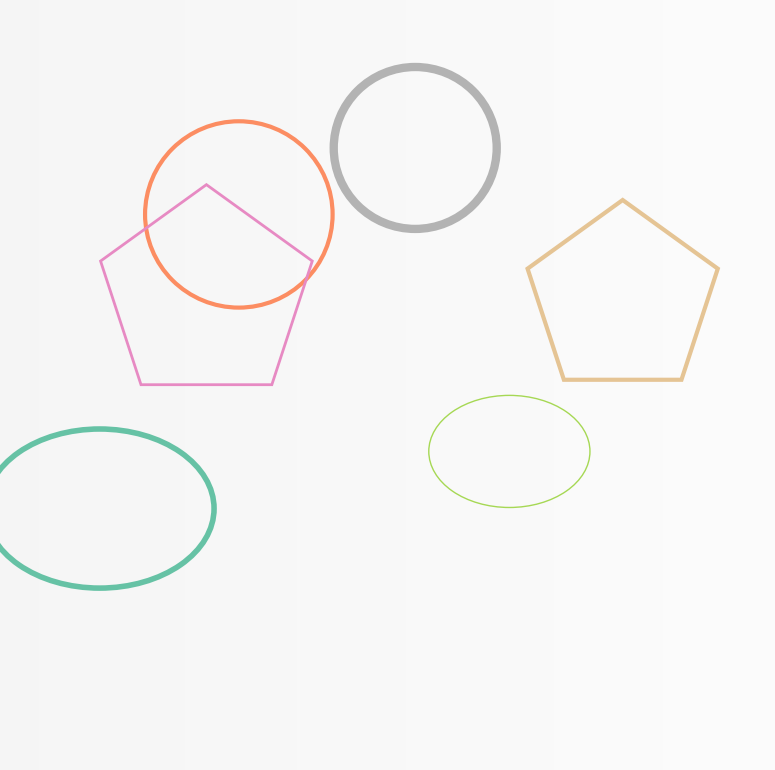[{"shape": "oval", "thickness": 2, "radius": 0.74, "center": [0.129, 0.34]}, {"shape": "circle", "thickness": 1.5, "radius": 0.6, "center": [0.308, 0.722]}, {"shape": "pentagon", "thickness": 1, "radius": 0.72, "center": [0.266, 0.617]}, {"shape": "oval", "thickness": 0.5, "radius": 0.52, "center": [0.657, 0.414]}, {"shape": "pentagon", "thickness": 1.5, "radius": 0.65, "center": [0.803, 0.611]}, {"shape": "circle", "thickness": 3, "radius": 0.53, "center": [0.536, 0.808]}]